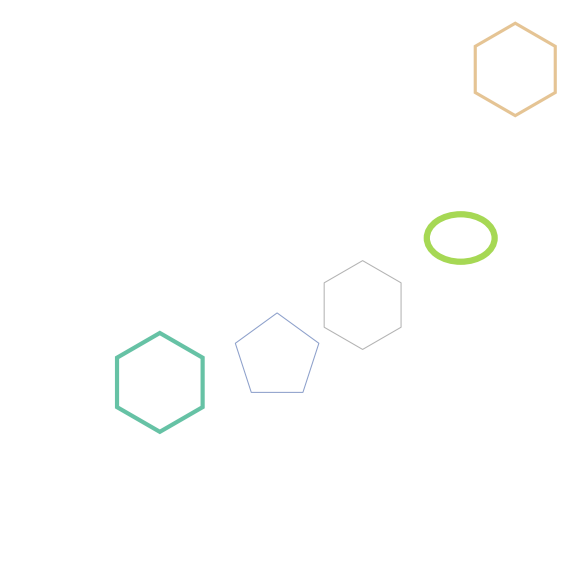[{"shape": "hexagon", "thickness": 2, "radius": 0.43, "center": [0.277, 0.337]}, {"shape": "pentagon", "thickness": 0.5, "radius": 0.38, "center": [0.48, 0.381]}, {"shape": "oval", "thickness": 3, "radius": 0.29, "center": [0.798, 0.587]}, {"shape": "hexagon", "thickness": 1.5, "radius": 0.4, "center": [0.892, 0.879]}, {"shape": "hexagon", "thickness": 0.5, "radius": 0.38, "center": [0.628, 0.471]}]